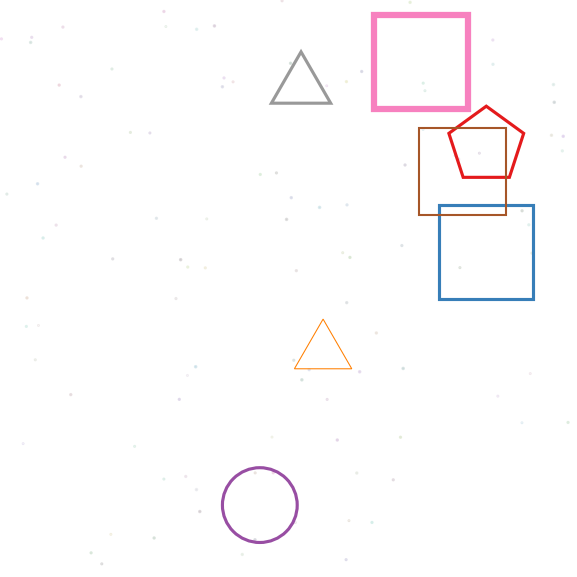[{"shape": "pentagon", "thickness": 1.5, "radius": 0.34, "center": [0.842, 0.747]}, {"shape": "square", "thickness": 1.5, "radius": 0.41, "center": [0.842, 0.563]}, {"shape": "circle", "thickness": 1.5, "radius": 0.32, "center": [0.45, 0.125]}, {"shape": "triangle", "thickness": 0.5, "radius": 0.29, "center": [0.559, 0.389]}, {"shape": "square", "thickness": 1, "radius": 0.37, "center": [0.801, 0.702]}, {"shape": "square", "thickness": 3, "radius": 0.41, "center": [0.729, 0.892]}, {"shape": "triangle", "thickness": 1.5, "radius": 0.3, "center": [0.521, 0.85]}]